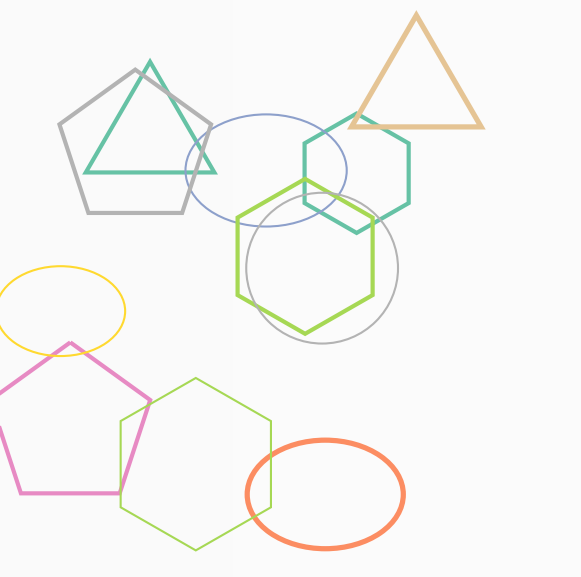[{"shape": "hexagon", "thickness": 2, "radius": 0.52, "center": [0.614, 0.699]}, {"shape": "triangle", "thickness": 2, "radius": 0.64, "center": [0.258, 0.764]}, {"shape": "oval", "thickness": 2.5, "radius": 0.67, "center": [0.56, 0.143]}, {"shape": "oval", "thickness": 1, "radius": 0.69, "center": [0.458, 0.704]}, {"shape": "pentagon", "thickness": 2, "radius": 0.72, "center": [0.121, 0.262]}, {"shape": "hexagon", "thickness": 2, "radius": 0.67, "center": [0.525, 0.555]}, {"shape": "hexagon", "thickness": 1, "radius": 0.75, "center": [0.337, 0.195]}, {"shape": "oval", "thickness": 1, "radius": 0.56, "center": [0.104, 0.46]}, {"shape": "triangle", "thickness": 2.5, "radius": 0.64, "center": [0.716, 0.844]}, {"shape": "pentagon", "thickness": 2, "radius": 0.69, "center": [0.233, 0.741]}, {"shape": "circle", "thickness": 1, "radius": 0.65, "center": [0.554, 0.535]}]